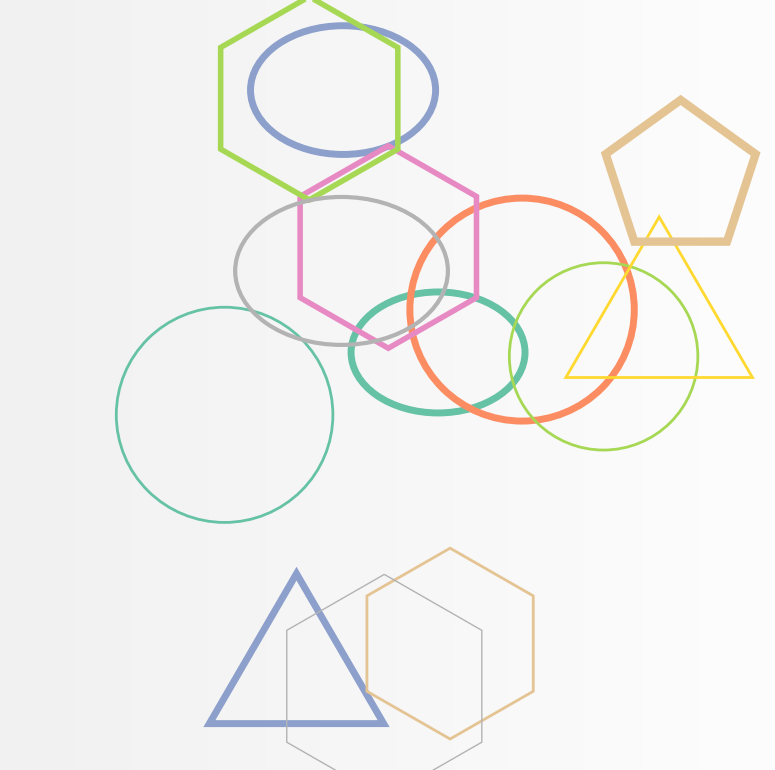[{"shape": "oval", "thickness": 2.5, "radius": 0.56, "center": [0.565, 0.542]}, {"shape": "circle", "thickness": 1, "radius": 0.7, "center": [0.29, 0.461]}, {"shape": "circle", "thickness": 2.5, "radius": 0.72, "center": [0.674, 0.598]}, {"shape": "triangle", "thickness": 2.5, "radius": 0.65, "center": [0.383, 0.125]}, {"shape": "oval", "thickness": 2.5, "radius": 0.6, "center": [0.443, 0.883]}, {"shape": "hexagon", "thickness": 2, "radius": 0.66, "center": [0.501, 0.679]}, {"shape": "circle", "thickness": 1, "radius": 0.61, "center": [0.779, 0.537]}, {"shape": "hexagon", "thickness": 2, "radius": 0.66, "center": [0.399, 0.872]}, {"shape": "triangle", "thickness": 1, "radius": 0.7, "center": [0.851, 0.579]}, {"shape": "hexagon", "thickness": 1, "radius": 0.62, "center": [0.581, 0.164]}, {"shape": "pentagon", "thickness": 3, "radius": 0.51, "center": [0.878, 0.768]}, {"shape": "oval", "thickness": 1.5, "radius": 0.69, "center": [0.441, 0.648]}, {"shape": "hexagon", "thickness": 0.5, "radius": 0.73, "center": [0.496, 0.109]}]